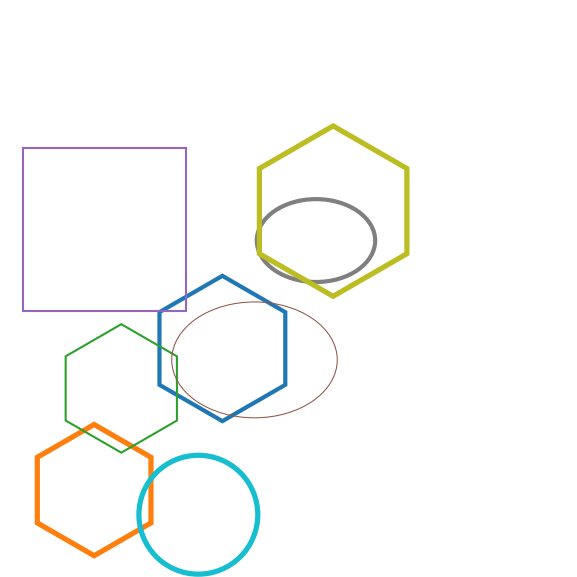[{"shape": "hexagon", "thickness": 2, "radius": 0.63, "center": [0.385, 0.396]}, {"shape": "hexagon", "thickness": 2.5, "radius": 0.57, "center": [0.163, 0.15]}, {"shape": "hexagon", "thickness": 1, "radius": 0.56, "center": [0.21, 0.327]}, {"shape": "square", "thickness": 1, "radius": 0.7, "center": [0.181, 0.602]}, {"shape": "oval", "thickness": 0.5, "radius": 0.72, "center": [0.441, 0.376]}, {"shape": "oval", "thickness": 2, "radius": 0.51, "center": [0.547, 0.583]}, {"shape": "hexagon", "thickness": 2.5, "radius": 0.74, "center": [0.577, 0.634]}, {"shape": "circle", "thickness": 2.5, "radius": 0.51, "center": [0.343, 0.108]}]